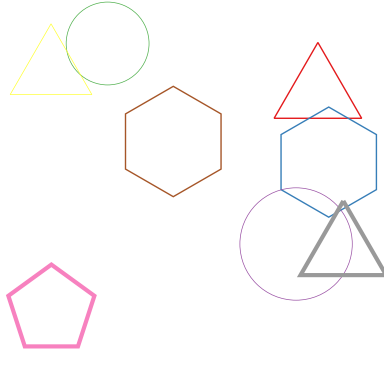[{"shape": "triangle", "thickness": 1, "radius": 0.66, "center": [0.826, 0.758]}, {"shape": "hexagon", "thickness": 1, "radius": 0.72, "center": [0.854, 0.579]}, {"shape": "circle", "thickness": 0.5, "radius": 0.54, "center": [0.28, 0.887]}, {"shape": "circle", "thickness": 0.5, "radius": 0.73, "center": [0.769, 0.366]}, {"shape": "triangle", "thickness": 0.5, "radius": 0.61, "center": [0.133, 0.816]}, {"shape": "hexagon", "thickness": 1, "radius": 0.72, "center": [0.45, 0.632]}, {"shape": "pentagon", "thickness": 3, "radius": 0.59, "center": [0.133, 0.195]}, {"shape": "triangle", "thickness": 3, "radius": 0.64, "center": [0.892, 0.35]}]